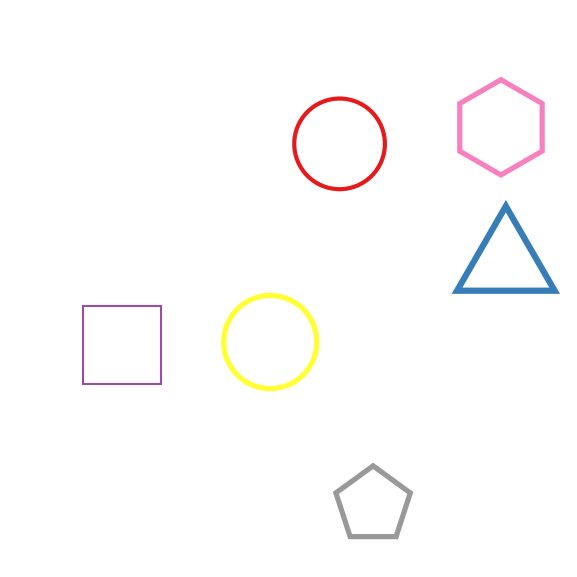[{"shape": "circle", "thickness": 2, "radius": 0.39, "center": [0.588, 0.75]}, {"shape": "triangle", "thickness": 3, "radius": 0.49, "center": [0.876, 0.545]}, {"shape": "square", "thickness": 1, "radius": 0.34, "center": [0.212, 0.402]}, {"shape": "circle", "thickness": 2.5, "radius": 0.4, "center": [0.468, 0.407]}, {"shape": "hexagon", "thickness": 2.5, "radius": 0.41, "center": [0.867, 0.779]}, {"shape": "pentagon", "thickness": 2.5, "radius": 0.34, "center": [0.646, 0.125]}]